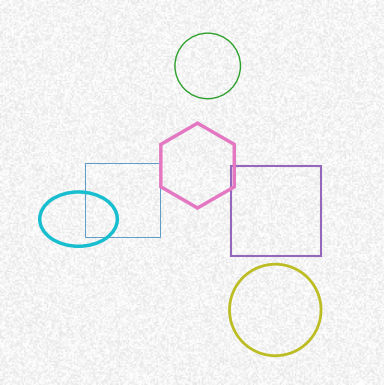[{"shape": "square", "thickness": 0.5, "radius": 0.48, "center": [0.318, 0.48]}, {"shape": "circle", "thickness": 1, "radius": 0.43, "center": [0.539, 0.829]}, {"shape": "square", "thickness": 1.5, "radius": 0.59, "center": [0.718, 0.452]}, {"shape": "hexagon", "thickness": 2.5, "radius": 0.55, "center": [0.513, 0.57]}, {"shape": "circle", "thickness": 2, "radius": 0.59, "center": [0.715, 0.195]}, {"shape": "oval", "thickness": 2.5, "radius": 0.5, "center": [0.204, 0.431]}]